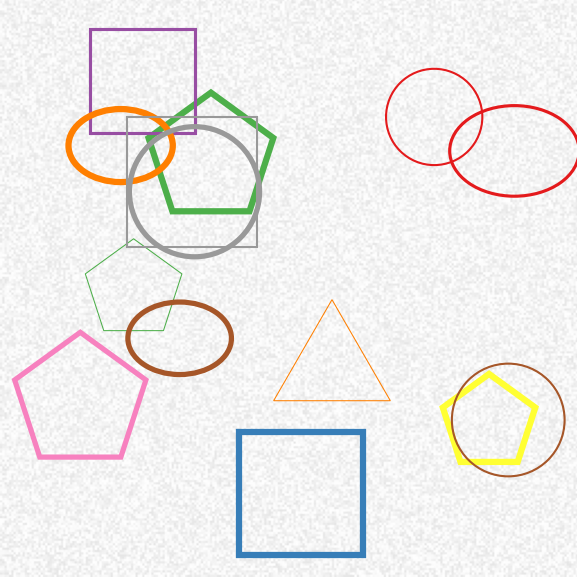[{"shape": "circle", "thickness": 1, "radius": 0.42, "center": [0.752, 0.797]}, {"shape": "oval", "thickness": 1.5, "radius": 0.56, "center": [0.891, 0.738]}, {"shape": "square", "thickness": 3, "radius": 0.54, "center": [0.521, 0.145]}, {"shape": "pentagon", "thickness": 0.5, "radius": 0.44, "center": [0.231, 0.498]}, {"shape": "pentagon", "thickness": 3, "radius": 0.57, "center": [0.365, 0.725]}, {"shape": "square", "thickness": 1.5, "radius": 0.45, "center": [0.247, 0.859]}, {"shape": "triangle", "thickness": 0.5, "radius": 0.58, "center": [0.575, 0.364]}, {"shape": "oval", "thickness": 3, "radius": 0.45, "center": [0.209, 0.747]}, {"shape": "pentagon", "thickness": 3, "radius": 0.42, "center": [0.847, 0.267]}, {"shape": "circle", "thickness": 1, "radius": 0.49, "center": [0.88, 0.272]}, {"shape": "oval", "thickness": 2.5, "radius": 0.45, "center": [0.311, 0.413]}, {"shape": "pentagon", "thickness": 2.5, "radius": 0.6, "center": [0.139, 0.304]}, {"shape": "circle", "thickness": 2.5, "radius": 0.56, "center": [0.337, 0.667]}, {"shape": "square", "thickness": 1, "radius": 0.56, "center": [0.333, 0.685]}]